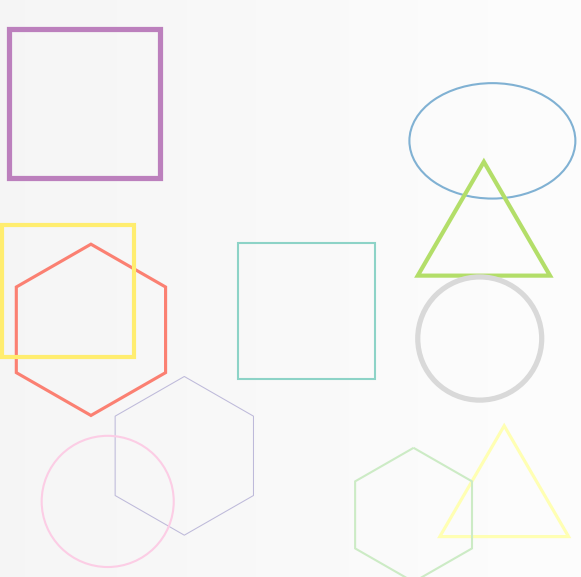[{"shape": "square", "thickness": 1, "radius": 0.59, "center": [0.527, 0.46]}, {"shape": "triangle", "thickness": 1.5, "radius": 0.64, "center": [0.867, 0.134]}, {"shape": "hexagon", "thickness": 0.5, "radius": 0.69, "center": [0.317, 0.21]}, {"shape": "hexagon", "thickness": 1.5, "radius": 0.74, "center": [0.156, 0.428]}, {"shape": "oval", "thickness": 1, "radius": 0.71, "center": [0.847, 0.755]}, {"shape": "triangle", "thickness": 2, "radius": 0.66, "center": [0.832, 0.588]}, {"shape": "circle", "thickness": 1, "radius": 0.57, "center": [0.185, 0.131]}, {"shape": "circle", "thickness": 2.5, "radius": 0.53, "center": [0.825, 0.413]}, {"shape": "square", "thickness": 2.5, "radius": 0.65, "center": [0.145, 0.82]}, {"shape": "hexagon", "thickness": 1, "radius": 0.58, "center": [0.712, 0.108]}, {"shape": "square", "thickness": 2, "radius": 0.57, "center": [0.117, 0.496]}]